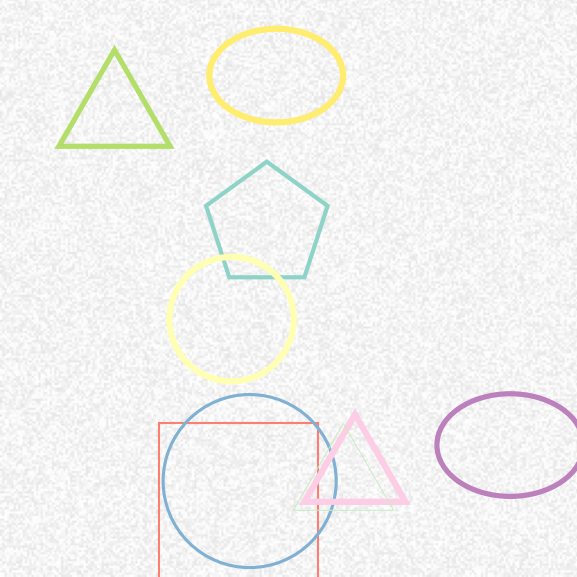[{"shape": "pentagon", "thickness": 2, "radius": 0.55, "center": [0.462, 0.609]}, {"shape": "circle", "thickness": 3, "radius": 0.54, "center": [0.401, 0.447]}, {"shape": "square", "thickness": 1, "radius": 0.69, "center": [0.413, 0.129]}, {"shape": "circle", "thickness": 1.5, "radius": 0.75, "center": [0.432, 0.166]}, {"shape": "triangle", "thickness": 2.5, "radius": 0.56, "center": [0.198, 0.801]}, {"shape": "triangle", "thickness": 3, "radius": 0.5, "center": [0.615, 0.181]}, {"shape": "oval", "thickness": 2.5, "radius": 0.63, "center": [0.884, 0.228]}, {"shape": "triangle", "thickness": 0.5, "radius": 0.5, "center": [0.595, 0.166]}, {"shape": "oval", "thickness": 3, "radius": 0.58, "center": [0.478, 0.868]}]